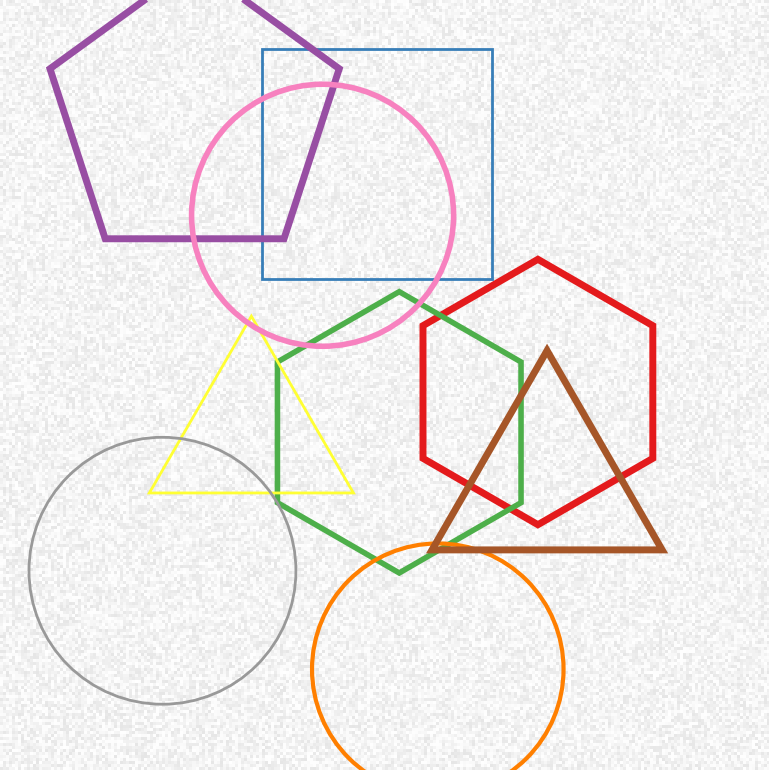[{"shape": "hexagon", "thickness": 2.5, "radius": 0.86, "center": [0.699, 0.491]}, {"shape": "square", "thickness": 1, "radius": 0.75, "center": [0.489, 0.787]}, {"shape": "hexagon", "thickness": 2, "radius": 0.91, "center": [0.518, 0.439]}, {"shape": "pentagon", "thickness": 2.5, "radius": 0.99, "center": [0.253, 0.85]}, {"shape": "circle", "thickness": 1.5, "radius": 0.82, "center": [0.569, 0.131]}, {"shape": "triangle", "thickness": 1, "radius": 0.77, "center": [0.326, 0.436]}, {"shape": "triangle", "thickness": 2.5, "radius": 0.86, "center": [0.71, 0.372]}, {"shape": "circle", "thickness": 2, "radius": 0.85, "center": [0.419, 0.72]}, {"shape": "circle", "thickness": 1, "radius": 0.87, "center": [0.211, 0.259]}]